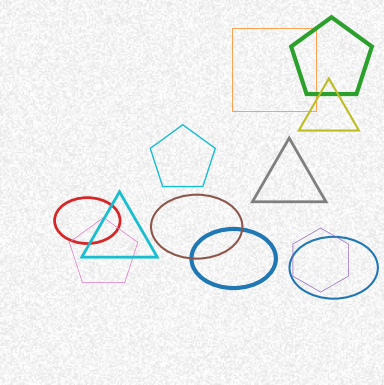[{"shape": "oval", "thickness": 1.5, "radius": 0.57, "center": [0.867, 0.305]}, {"shape": "oval", "thickness": 3, "radius": 0.55, "center": [0.607, 0.329]}, {"shape": "square", "thickness": 0.5, "radius": 0.54, "center": [0.711, 0.819]}, {"shape": "pentagon", "thickness": 3, "radius": 0.55, "center": [0.861, 0.845]}, {"shape": "oval", "thickness": 2, "radius": 0.43, "center": [0.227, 0.427]}, {"shape": "hexagon", "thickness": 0.5, "radius": 0.42, "center": [0.833, 0.324]}, {"shape": "oval", "thickness": 1.5, "radius": 0.59, "center": [0.511, 0.411]}, {"shape": "pentagon", "thickness": 0.5, "radius": 0.47, "center": [0.269, 0.341]}, {"shape": "triangle", "thickness": 2, "radius": 0.55, "center": [0.751, 0.531]}, {"shape": "triangle", "thickness": 1.5, "radius": 0.45, "center": [0.854, 0.706]}, {"shape": "pentagon", "thickness": 1, "radius": 0.44, "center": [0.475, 0.587]}, {"shape": "triangle", "thickness": 2, "radius": 0.57, "center": [0.31, 0.389]}]